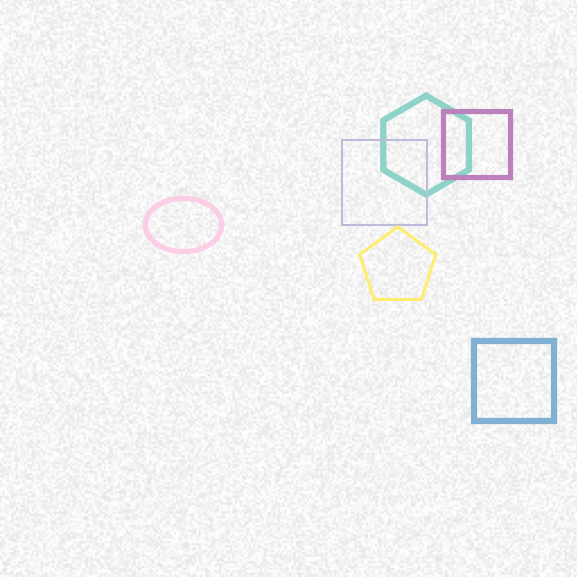[{"shape": "hexagon", "thickness": 3, "radius": 0.43, "center": [0.738, 0.748]}, {"shape": "square", "thickness": 1, "radius": 0.37, "center": [0.666, 0.683]}, {"shape": "square", "thickness": 3, "radius": 0.35, "center": [0.89, 0.34]}, {"shape": "oval", "thickness": 2.5, "radius": 0.33, "center": [0.318, 0.61]}, {"shape": "square", "thickness": 2.5, "radius": 0.29, "center": [0.825, 0.75]}, {"shape": "pentagon", "thickness": 1.5, "radius": 0.35, "center": [0.689, 0.537]}]